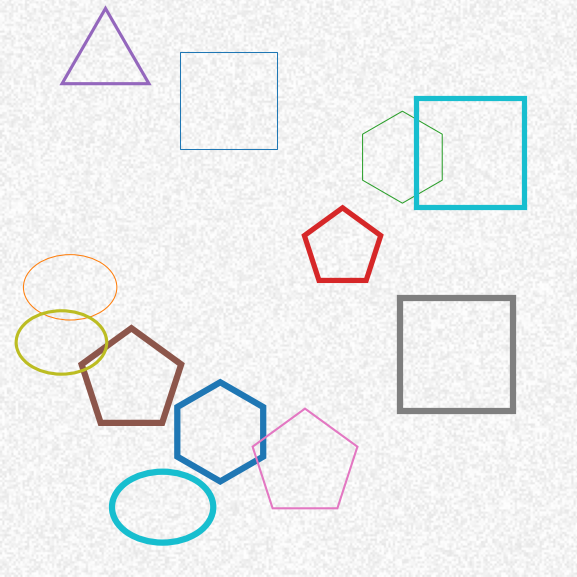[{"shape": "square", "thickness": 0.5, "radius": 0.42, "center": [0.396, 0.825]}, {"shape": "hexagon", "thickness": 3, "radius": 0.43, "center": [0.381, 0.251]}, {"shape": "oval", "thickness": 0.5, "radius": 0.4, "center": [0.121, 0.502]}, {"shape": "hexagon", "thickness": 0.5, "radius": 0.4, "center": [0.697, 0.727]}, {"shape": "pentagon", "thickness": 2.5, "radius": 0.35, "center": [0.593, 0.57]}, {"shape": "triangle", "thickness": 1.5, "radius": 0.43, "center": [0.183, 0.898]}, {"shape": "pentagon", "thickness": 3, "radius": 0.45, "center": [0.228, 0.34]}, {"shape": "pentagon", "thickness": 1, "radius": 0.48, "center": [0.528, 0.196]}, {"shape": "square", "thickness": 3, "radius": 0.49, "center": [0.791, 0.385]}, {"shape": "oval", "thickness": 1.5, "radius": 0.39, "center": [0.106, 0.406]}, {"shape": "square", "thickness": 2.5, "radius": 0.47, "center": [0.814, 0.735]}, {"shape": "oval", "thickness": 3, "radius": 0.44, "center": [0.282, 0.121]}]